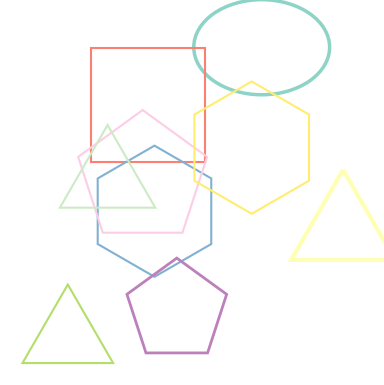[{"shape": "oval", "thickness": 2.5, "radius": 0.88, "center": [0.68, 0.877]}, {"shape": "triangle", "thickness": 3, "radius": 0.78, "center": [0.891, 0.403]}, {"shape": "square", "thickness": 1.5, "radius": 0.74, "center": [0.385, 0.727]}, {"shape": "hexagon", "thickness": 1.5, "radius": 0.85, "center": [0.401, 0.451]}, {"shape": "triangle", "thickness": 1.5, "radius": 0.68, "center": [0.176, 0.125]}, {"shape": "pentagon", "thickness": 1.5, "radius": 0.88, "center": [0.37, 0.538]}, {"shape": "pentagon", "thickness": 2, "radius": 0.68, "center": [0.459, 0.193]}, {"shape": "triangle", "thickness": 1.5, "radius": 0.72, "center": [0.279, 0.532]}, {"shape": "hexagon", "thickness": 1.5, "radius": 0.86, "center": [0.654, 0.617]}]